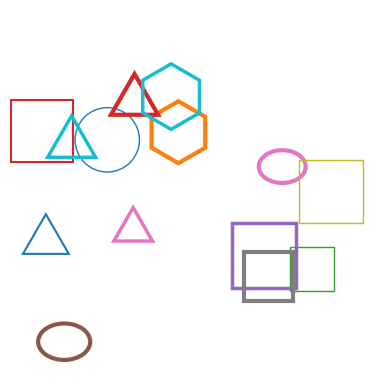[{"shape": "triangle", "thickness": 1.5, "radius": 0.34, "center": [0.119, 0.375]}, {"shape": "circle", "thickness": 1, "radius": 0.42, "center": [0.279, 0.637]}, {"shape": "hexagon", "thickness": 3, "radius": 0.4, "center": [0.463, 0.657]}, {"shape": "square", "thickness": 1, "radius": 0.29, "center": [0.81, 0.302]}, {"shape": "triangle", "thickness": 3, "radius": 0.35, "center": [0.349, 0.737]}, {"shape": "square", "thickness": 1.5, "radius": 0.4, "center": [0.109, 0.659]}, {"shape": "square", "thickness": 2.5, "radius": 0.42, "center": [0.686, 0.336]}, {"shape": "oval", "thickness": 3, "radius": 0.34, "center": [0.167, 0.112]}, {"shape": "triangle", "thickness": 2.5, "radius": 0.29, "center": [0.346, 0.403]}, {"shape": "oval", "thickness": 3, "radius": 0.3, "center": [0.733, 0.567]}, {"shape": "square", "thickness": 3, "radius": 0.32, "center": [0.697, 0.282]}, {"shape": "square", "thickness": 1, "radius": 0.41, "center": [0.86, 0.502]}, {"shape": "triangle", "thickness": 2.5, "radius": 0.36, "center": [0.186, 0.627]}, {"shape": "hexagon", "thickness": 2.5, "radius": 0.42, "center": [0.444, 0.749]}]